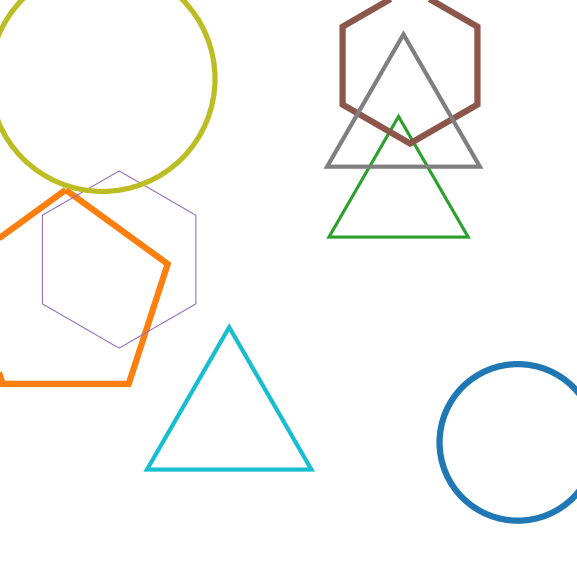[{"shape": "circle", "thickness": 3, "radius": 0.68, "center": [0.897, 0.233]}, {"shape": "pentagon", "thickness": 3, "radius": 0.93, "center": [0.114, 0.485]}, {"shape": "triangle", "thickness": 1.5, "radius": 0.7, "center": [0.69, 0.658]}, {"shape": "hexagon", "thickness": 0.5, "radius": 0.77, "center": [0.206, 0.55]}, {"shape": "hexagon", "thickness": 3, "radius": 0.67, "center": [0.71, 0.885]}, {"shape": "triangle", "thickness": 2, "radius": 0.76, "center": [0.699, 0.787]}, {"shape": "circle", "thickness": 2.5, "radius": 0.98, "center": [0.177, 0.863]}, {"shape": "triangle", "thickness": 2, "radius": 0.82, "center": [0.397, 0.268]}]